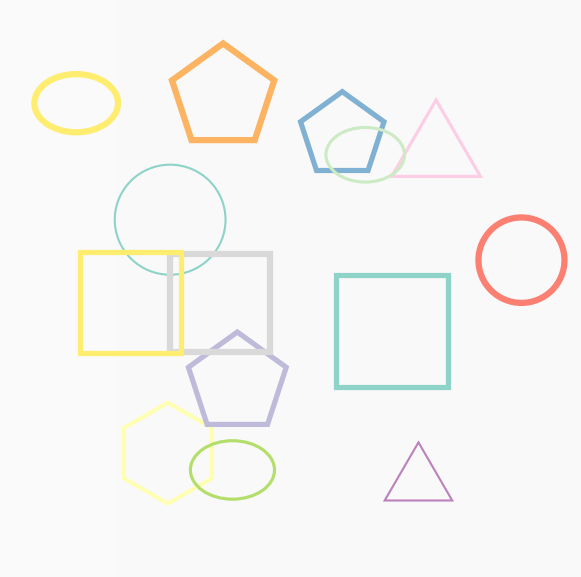[{"shape": "circle", "thickness": 1, "radius": 0.48, "center": [0.293, 0.619]}, {"shape": "square", "thickness": 2.5, "radius": 0.48, "center": [0.674, 0.426]}, {"shape": "hexagon", "thickness": 2, "radius": 0.44, "center": [0.289, 0.215]}, {"shape": "pentagon", "thickness": 2.5, "radius": 0.44, "center": [0.408, 0.336]}, {"shape": "circle", "thickness": 3, "radius": 0.37, "center": [0.897, 0.549]}, {"shape": "pentagon", "thickness": 2.5, "radius": 0.38, "center": [0.589, 0.765]}, {"shape": "pentagon", "thickness": 3, "radius": 0.46, "center": [0.384, 0.831]}, {"shape": "oval", "thickness": 1.5, "radius": 0.36, "center": [0.4, 0.185]}, {"shape": "triangle", "thickness": 1.5, "radius": 0.44, "center": [0.75, 0.738]}, {"shape": "square", "thickness": 3, "radius": 0.43, "center": [0.379, 0.475]}, {"shape": "triangle", "thickness": 1, "radius": 0.34, "center": [0.72, 0.166]}, {"shape": "oval", "thickness": 1.5, "radius": 0.34, "center": [0.628, 0.731]}, {"shape": "oval", "thickness": 3, "radius": 0.36, "center": [0.131, 0.82]}, {"shape": "square", "thickness": 2.5, "radius": 0.44, "center": [0.224, 0.476]}]